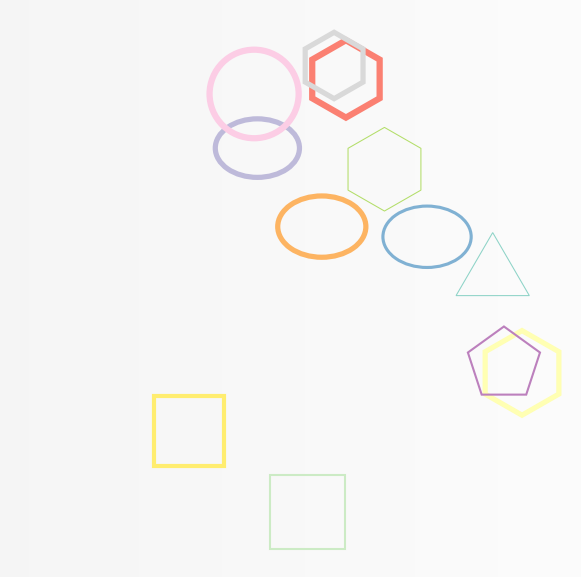[{"shape": "triangle", "thickness": 0.5, "radius": 0.36, "center": [0.848, 0.524]}, {"shape": "hexagon", "thickness": 2.5, "radius": 0.37, "center": [0.898, 0.353]}, {"shape": "oval", "thickness": 2.5, "radius": 0.36, "center": [0.443, 0.743]}, {"shape": "hexagon", "thickness": 3, "radius": 0.33, "center": [0.595, 0.862]}, {"shape": "oval", "thickness": 1.5, "radius": 0.38, "center": [0.735, 0.589]}, {"shape": "oval", "thickness": 2.5, "radius": 0.38, "center": [0.554, 0.607]}, {"shape": "hexagon", "thickness": 0.5, "radius": 0.36, "center": [0.661, 0.706]}, {"shape": "circle", "thickness": 3, "radius": 0.38, "center": [0.437, 0.836]}, {"shape": "hexagon", "thickness": 2.5, "radius": 0.29, "center": [0.575, 0.886]}, {"shape": "pentagon", "thickness": 1, "radius": 0.33, "center": [0.867, 0.369]}, {"shape": "square", "thickness": 1, "radius": 0.32, "center": [0.529, 0.112]}, {"shape": "square", "thickness": 2, "radius": 0.3, "center": [0.325, 0.253]}]